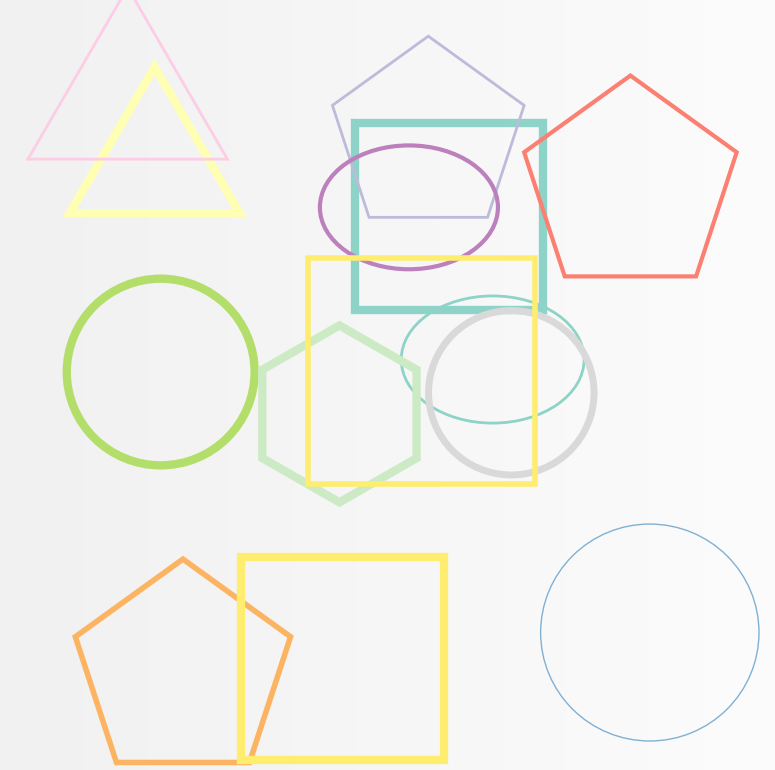[{"shape": "square", "thickness": 3, "radius": 0.61, "center": [0.579, 0.719]}, {"shape": "oval", "thickness": 1, "radius": 0.59, "center": [0.636, 0.533]}, {"shape": "triangle", "thickness": 3, "radius": 0.63, "center": [0.2, 0.786]}, {"shape": "pentagon", "thickness": 1, "radius": 0.65, "center": [0.553, 0.823]}, {"shape": "pentagon", "thickness": 1.5, "radius": 0.72, "center": [0.813, 0.758]}, {"shape": "circle", "thickness": 0.5, "radius": 0.7, "center": [0.838, 0.179]}, {"shape": "pentagon", "thickness": 2, "radius": 0.73, "center": [0.236, 0.128]}, {"shape": "circle", "thickness": 3, "radius": 0.61, "center": [0.207, 0.517]}, {"shape": "triangle", "thickness": 1, "radius": 0.74, "center": [0.165, 0.868]}, {"shape": "circle", "thickness": 2.5, "radius": 0.53, "center": [0.66, 0.49]}, {"shape": "oval", "thickness": 1.5, "radius": 0.57, "center": [0.528, 0.731]}, {"shape": "hexagon", "thickness": 3, "radius": 0.57, "center": [0.438, 0.462]}, {"shape": "square", "thickness": 3, "radius": 0.66, "center": [0.442, 0.145]}, {"shape": "square", "thickness": 2, "radius": 0.73, "center": [0.544, 0.518]}]